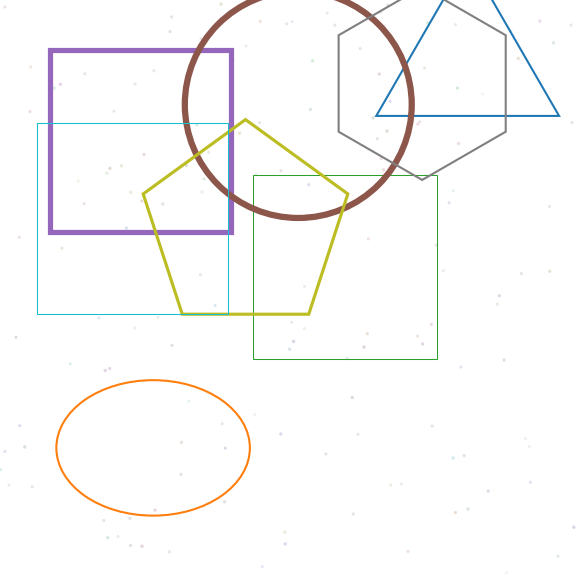[{"shape": "triangle", "thickness": 1, "radius": 0.91, "center": [0.81, 0.89]}, {"shape": "oval", "thickness": 1, "radius": 0.84, "center": [0.265, 0.224]}, {"shape": "square", "thickness": 0.5, "radius": 0.8, "center": [0.598, 0.537]}, {"shape": "square", "thickness": 2.5, "radius": 0.79, "center": [0.244, 0.755]}, {"shape": "circle", "thickness": 3, "radius": 0.98, "center": [0.516, 0.818]}, {"shape": "hexagon", "thickness": 1, "radius": 0.84, "center": [0.731, 0.855]}, {"shape": "pentagon", "thickness": 1.5, "radius": 0.93, "center": [0.425, 0.606]}, {"shape": "square", "thickness": 0.5, "radius": 0.83, "center": [0.23, 0.621]}]